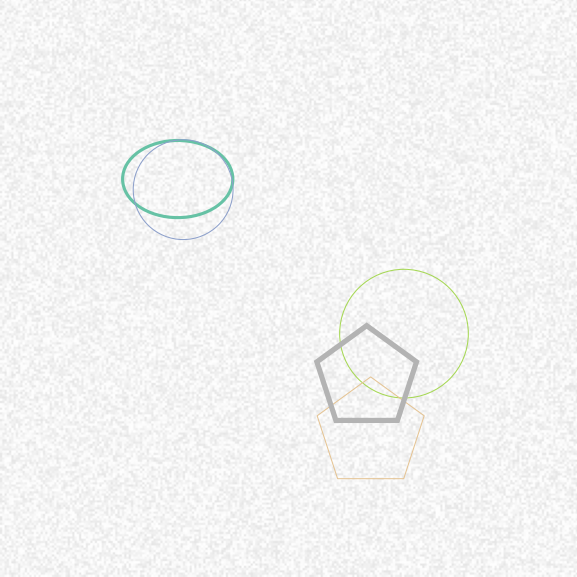[{"shape": "oval", "thickness": 1.5, "radius": 0.48, "center": [0.308, 0.689]}, {"shape": "circle", "thickness": 0.5, "radius": 0.43, "center": [0.317, 0.671]}, {"shape": "circle", "thickness": 0.5, "radius": 0.56, "center": [0.7, 0.421]}, {"shape": "pentagon", "thickness": 0.5, "radius": 0.49, "center": [0.642, 0.249]}, {"shape": "pentagon", "thickness": 2.5, "radius": 0.45, "center": [0.635, 0.345]}]